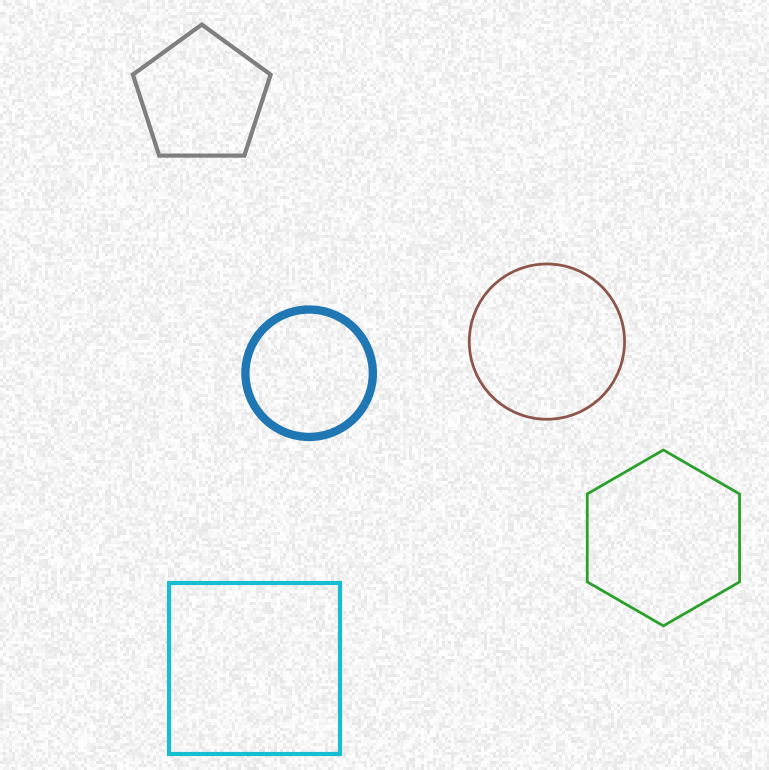[{"shape": "circle", "thickness": 3, "radius": 0.41, "center": [0.401, 0.515]}, {"shape": "hexagon", "thickness": 1, "radius": 0.57, "center": [0.862, 0.301]}, {"shape": "circle", "thickness": 1, "radius": 0.5, "center": [0.71, 0.556]}, {"shape": "pentagon", "thickness": 1.5, "radius": 0.47, "center": [0.262, 0.874]}, {"shape": "square", "thickness": 1.5, "radius": 0.55, "center": [0.33, 0.132]}]